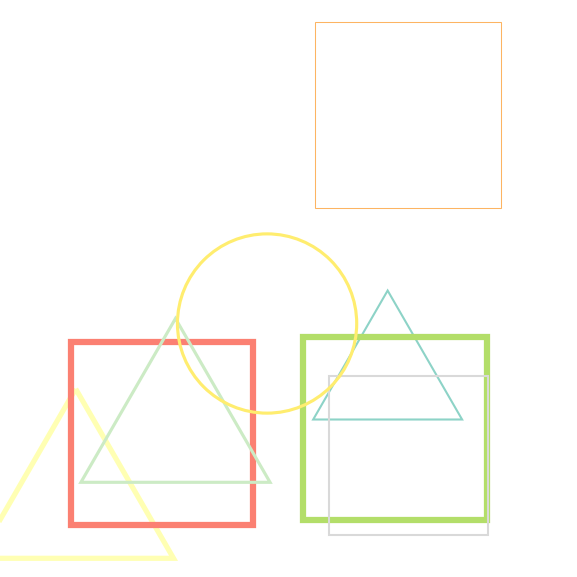[{"shape": "triangle", "thickness": 1, "radius": 0.74, "center": [0.671, 0.347]}, {"shape": "triangle", "thickness": 2.5, "radius": 0.98, "center": [0.131, 0.13]}, {"shape": "square", "thickness": 3, "radius": 0.79, "center": [0.281, 0.248]}, {"shape": "square", "thickness": 0.5, "radius": 0.8, "center": [0.707, 0.799]}, {"shape": "square", "thickness": 3, "radius": 0.8, "center": [0.684, 0.257]}, {"shape": "square", "thickness": 1, "radius": 0.69, "center": [0.707, 0.21]}, {"shape": "triangle", "thickness": 1.5, "radius": 0.95, "center": [0.304, 0.259]}, {"shape": "circle", "thickness": 1.5, "radius": 0.78, "center": [0.462, 0.439]}]